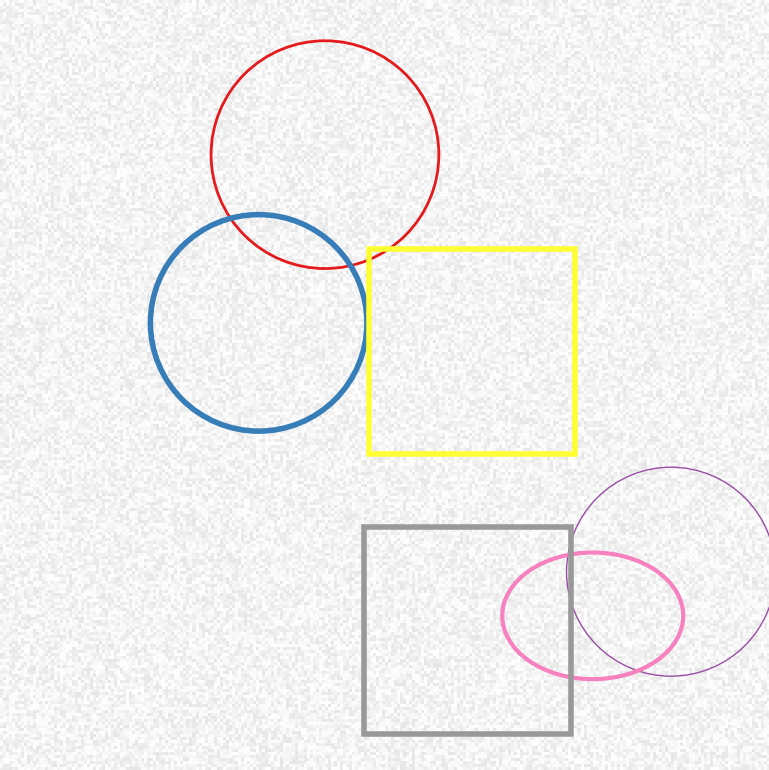[{"shape": "circle", "thickness": 1, "radius": 0.74, "center": [0.422, 0.799]}, {"shape": "circle", "thickness": 2, "radius": 0.7, "center": [0.336, 0.581]}, {"shape": "circle", "thickness": 0.5, "radius": 0.68, "center": [0.871, 0.258]}, {"shape": "square", "thickness": 2, "radius": 0.67, "center": [0.613, 0.544]}, {"shape": "oval", "thickness": 1.5, "radius": 0.59, "center": [0.77, 0.2]}, {"shape": "square", "thickness": 2, "radius": 0.67, "center": [0.607, 0.181]}]